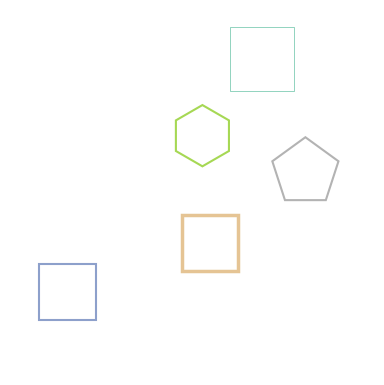[{"shape": "square", "thickness": 0.5, "radius": 0.41, "center": [0.68, 0.847]}, {"shape": "square", "thickness": 1.5, "radius": 0.37, "center": [0.175, 0.242]}, {"shape": "hexagon", "thickness": 1.5, "radius": 0.4, "center": [0.526, 0.648]}, {"shape": "square", "thickness": 2.5, "radius": 0.36, "center": [0.546, 0.369]}, {"shape": "pentagon", "thickness": 1.5, "radius": 0.45, "center": [0.793, 0.553]}]